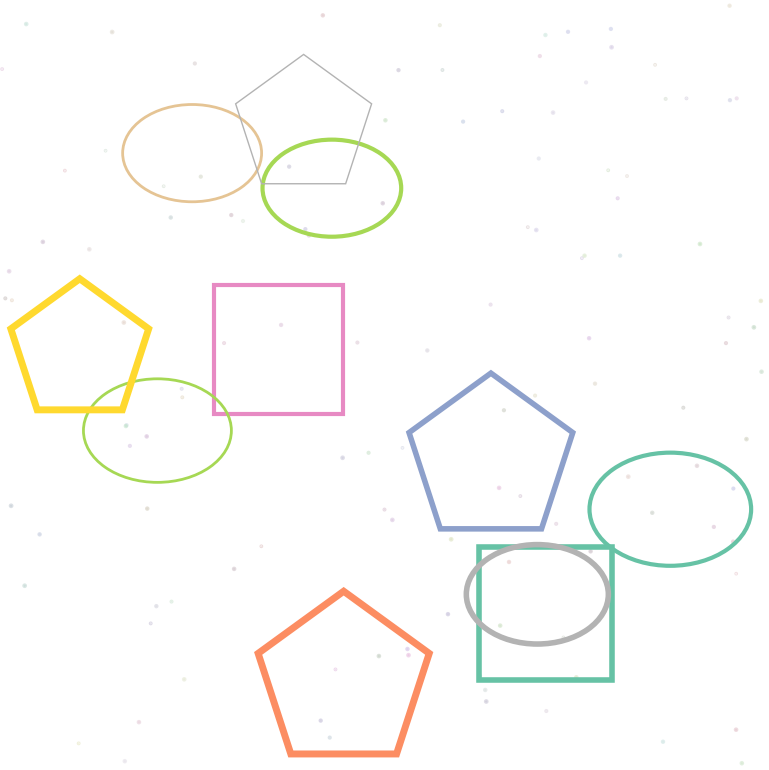[{"shape": "oval", "thickness": 1.5, "radius": 0.52, "center": [0.871, 0.339]}, {"shape": "square", "thickness": 2, "radius": 0.43, "center": [0.709, 0.204]}, {"shape": "pentagon", "thickness": 2.5, "radius": 0.58, "center": [0.446, 0.115]}, {"shape": "pentagon", "thickness": 2, "radius": 0.56, "center": [0.638, 0.404]}, {"shape": "square", "thickness": 1.5, "radius": 0.42, "center": [0.362, 0.546]}, {"shape": "oval", "thickness": 1.5, "radius": 0.45, "center": [0.431, 0.756]}, {"shape": "oval", "thickness": 1, "radius": 0.48, "center": [0.204, 0.441]}, {"shape": "pentagon", "thickness": 2.5, "radius": 0.47, "center": [0.104, 0.544]}, {"shape": "oval", "thickness": 1, "radius": 0.45, "center": [0.25, 0.801]}, {"shape": "pentagon", "thickness": 0.5, "radius": 0.46, "center": [0.394, 0.836]}, {"shape": "oval", "thickness": 2, "radius": 0.46, "center": [0.698, 0.228]}]